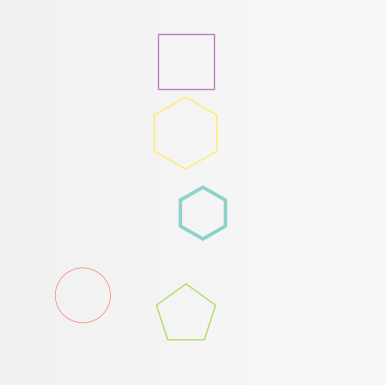[{"shape": "hexagon", "thickness": 2.5, "radius": 0.34, "center": [0.524, 0.446]}, {"shape": "circle", "thickness": 0.5, "radius": 0.36, "center": [0.214, 0.233]}, {"shape": "pentagon", "thickness": 1, "radius": 0.4, "center": [0.48, 0.182]}, {"shape": "square", "thickness": 1, "radius": 0.36, "center": [0.481, 0.84]}, {"shape": "hexagon", "thickness": 1, "radius": 0.47, "center": [0.479, 0.654]}]